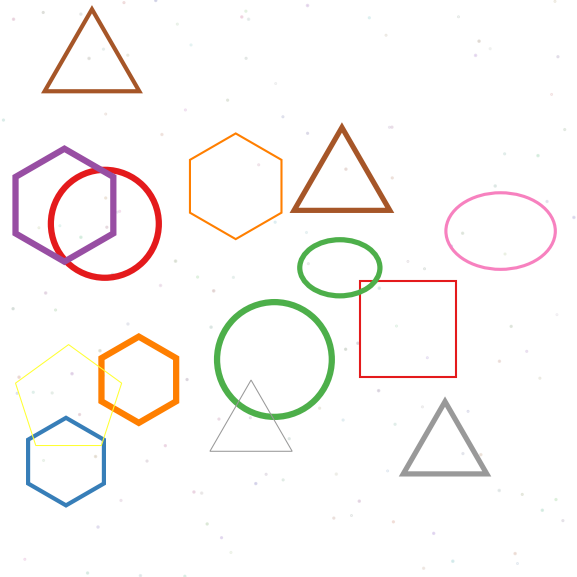[{"shape": "circle", "thickness": 3, "radius": 0.47, "center": [0.182, 0.612]}, {"shape": "square", "thickness": 1, "radius": 0.42, "center": [0.706, 0.43]}, {"shape": "hexagon", "thickness": 2, "radius": 0.38, "center": [0.114, 0.2]}, {"shape": "oval", "thickness": 2.5, "radius": 0.35, "center": [0.588, 0.535]}, {"shape": "circle", "thickness": 3, "radius": 0.5, "center": [0.475, 0.377]}, {"shape": "hexagon", "thickness": 3, "radius": 0.49, "center": [0.112, 0.644]}, {"shape": "hexagon", "thickness": 3, "radius": 0.37, "center": [0.24, 0.342]}, {"shape": "hexagon", "thickness": 1, "radius": 0.46, "center": [0.408, 0.677]}, {"shape": "pentagon", "thickness": 0.5, "radius": 0.48, "center": [0.119, 0.306]}, {"shape": "triangle", "thickness": 2.5, "radius": 0.48, "center": [0.592, 0.683]}, {"shape": "triangle", "thickness": 2, "radius": 0.47, "center": [0.159, 0.888]}, {"shape": "oval", "thickness": 1.5, "radius": 0.47, "center": [0.867, 0.599]}, {"shape": "triangle", "thickness": 0.5, "radius": 0.41, "center": [0.435, 0.259]}, {"shape": "triangle", "thickness": 2.5, "radius": 0.42, "center": [0.771, 0.22]}]